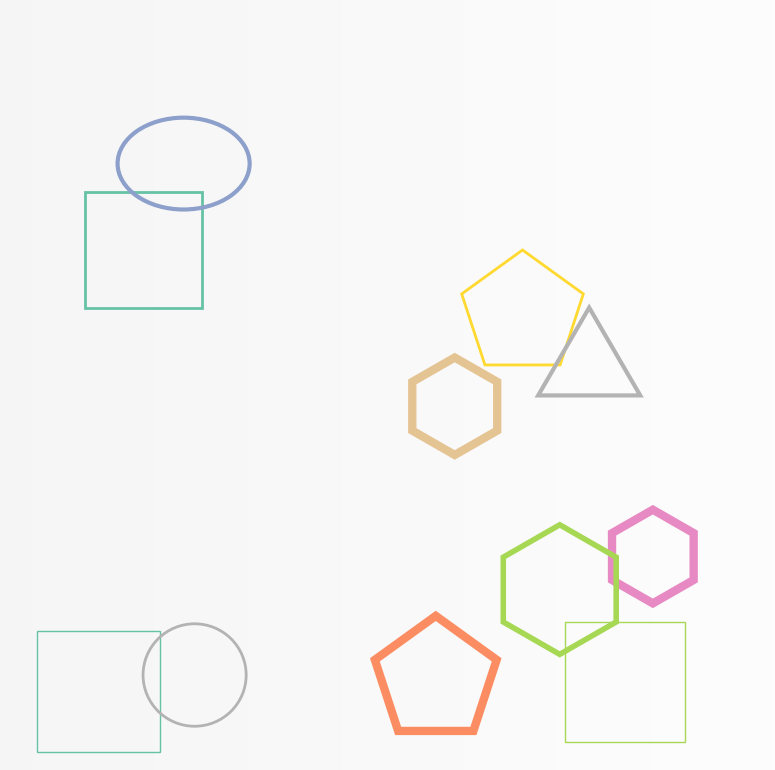[{"shape": "square", "thickness": 1, "radius": 0.38, "center": [0.186, 0.675]}, {"shape": "square", "thickness": 0.5, "radius": 0.4, "center": [0.127, 0.102]}, {"shape": "pentagon", "thickness": 3, "radius": 0.41, "center": [0.562, 0.118]}, {"shape": "oval", "thickness": 1.5, "radius": 0.43, "center": [0.237, 0.788]}, {"shape": "hexagon", "thickness": 3, "radius": 0.3, "center": [0.842, 0.277]}, {"shape": "square", "thickness": 0.5, "radius": 0.39, "center": [0.806, 0.115]}, {"shape": "hexagon", "thickness": 2, "radius": 0.42, "center": [0.722, 0.234]}, {"shape": "pentagon", "thickness": 1, "radius": 0.41, "center": [0.674, 0.593]}, {"shape": "hexagon", "thickness": 3, "radius": 0.32, "center": [0.587, 0.472]}, {"shape": "triangle", "thickness": 1.5, "radius": 0.38, "center": [0.76, 0.524]}, {"shape": "circle", "thickness": 1, "radius": 0.33, "center": [0.251, 0.123]}]